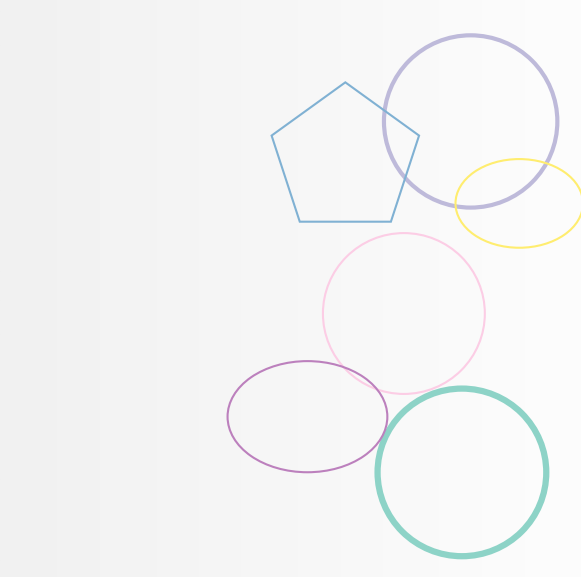[{"shape": "circle", "thickness": 3, "radius": 0.73, "center": [0.795, 0.181]}, {"shape": "circle", "thickness": 2, "radius": 0.75, "center": [0.81, 0.789]}, {"shape": "pentagon", "thickness": 1, "radius": 0.67, "center": [0.594, 0.723]}, {"shape": "circle", "thickness": 1, "radius": 0.7, "center": [0.695, 0.456]}, {"shape": "oval", "thickness": 1, "radius": 0.69, "center": [0.529, 0.278]}, {"shape": "oval", "thickness": 1, "radius": 0.55, "center": [0.893, 0.647]}]